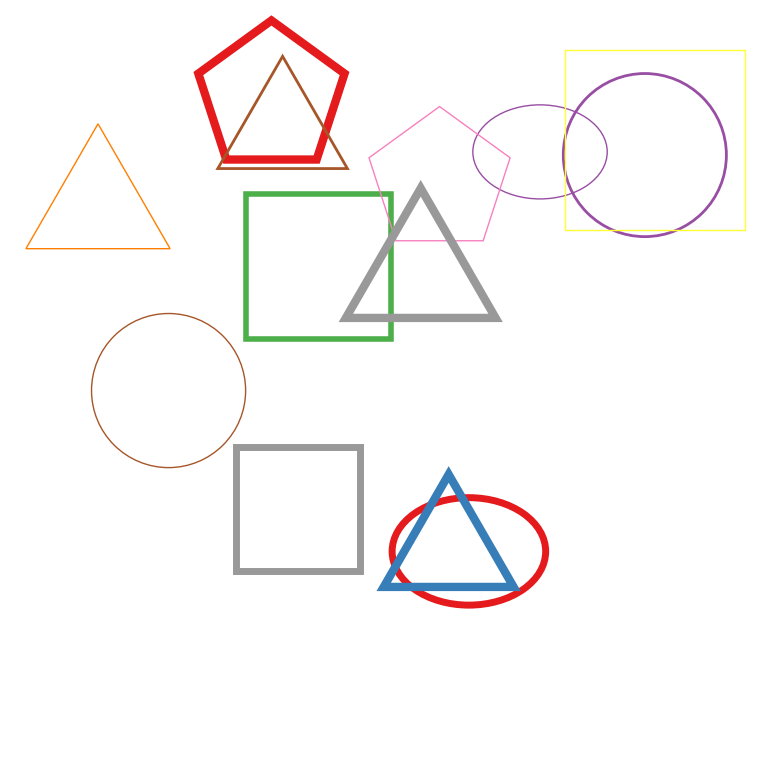[{"shape": "oval", "thickness": 2.5, "radius": 0.5, "center": [0.609, 0.284]}, {"shape": "pentagon", "thickness": 3, "radius": 0.5, "center": [0.353, 0.874]}, {"shape": "triangle", "thickness": 3, "radius": 0.49, "center": [0.583, 0.286]}, {"shape": "square", "thickness": 2, "radius": 0.47, "center": [0.413, 0.654]}, {"shape": "circle", "thickness": 1, "radius": 0.53, "center": [0.837, 0.799]}, {"shape": "oval", "thickness": 0.5, "radius": 0.44, "center": [0.701, 0.803]}, {"shape": "triangle", "thickness": 0.5, "radius": 0.54, "center": [0.127, 0.731]}, {"shape": "square", "thickness": 0.5, "radius": 0.58, "center": [0.85, 0.818]}, {"shape": "circle", "thickness": 0.5, "radius": 0.5, "center": [0.219, 0.493]}, {"shape": "triangle", "thickness": 1, "radius": 0.49, "center": [0.367, 0.83]}, {"shape": "pentagon", "thickness": 0.5, "radius": 0.48, "center": [0.571, 0.765]}, {"shape": "triangle", "thickness": 3, "radius": 0.56, "center": [0.546, 0.643]}, {"shape": "square", "thickness": 2.5, "radius": 0.4, "center": [0.387, 0.339]}]